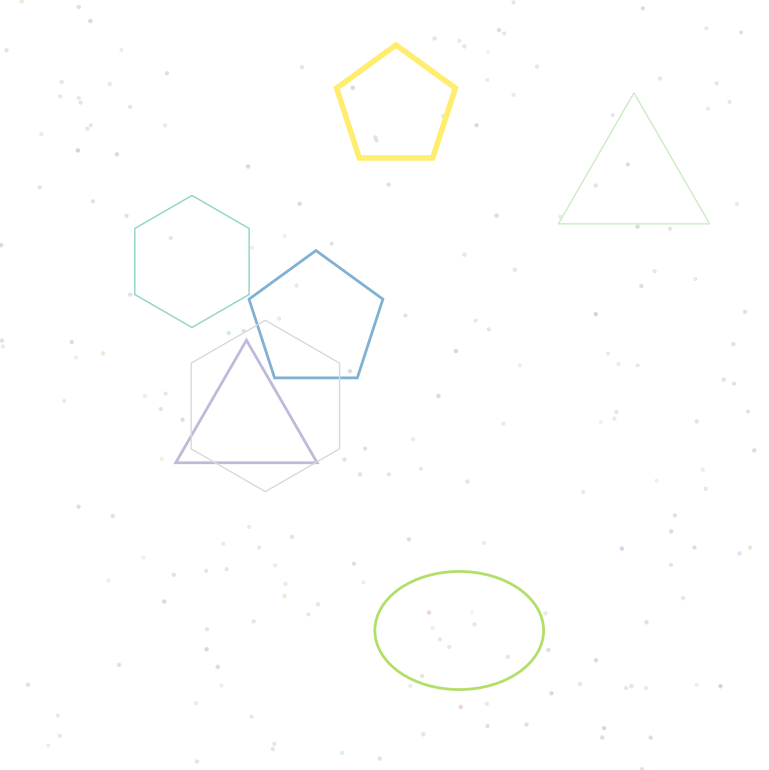[{"shape": "hexagon", "thickness": 0.5, "radius": 0.43, "center": [0.249, 0.66]}, {"shape": "triangle", "thickness": 1, "radius": 0.53, "center": [0.32, 0.452]}, {"shape": "pentagon", "thickness": 1, "radius": 0.46, "center": [0.41, 0.583]}, {"shape": "oval", "thickness": 1, "radius": 0.55, "center": [0.596, 0.181]}, {"shape": "hexagon", "thickness": 0.5, "radius": 0.56, "center": [0.345, 0.473]}, {"shape": "triangle", "thickness": 0.5, "radius": 0.57, "center": [0.823, 0.766]}, {"shape": "pentagon", "thickness": 2, "radius": 0.41, "center": [0.514, 0.86]}]